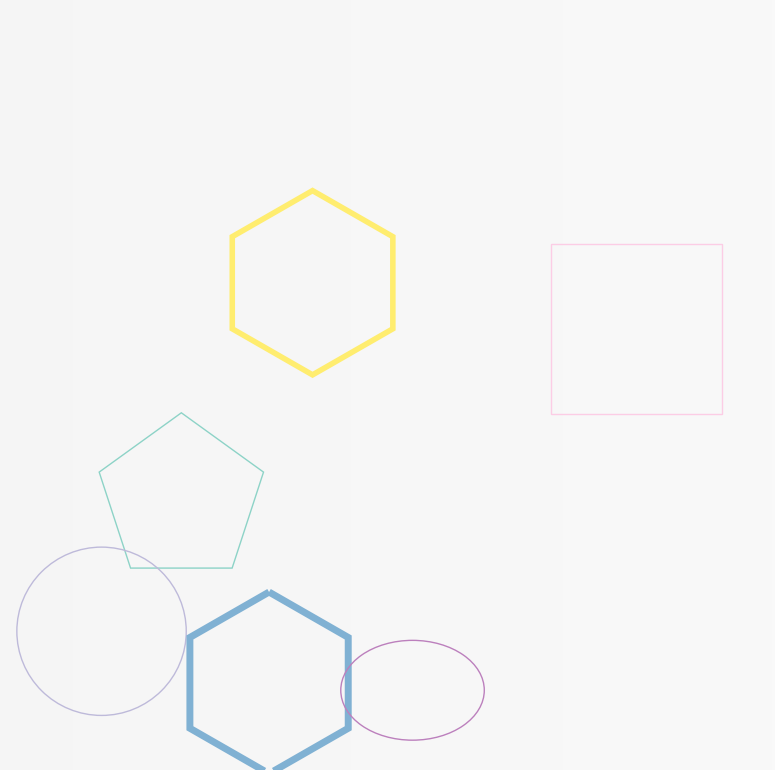[{"shape": "pentagon", "thickness": 0.5, "radius": 0.56, "center": [0.234, 0.352]}, {"shape": "circle", "thickness": 0.5, "radius": 0.55, "center": [0.131, 0.18]}, {"shape": "hexagon", "thickness": 2.5, "radius": 0.59, "center": [0.347, 0.113]}, {"shape": "square", "thickness": 0.5, "radius": 0.55, "center": [0.821, 0.573]}, {"shape": "oval", "thickness": 0.5, "radius": 0.46, "center": [0.532, 0.104]}, {"shape": "hexagon", "thickness": 2, "radius": 0.6, "center": [0.403, 0.633]}]